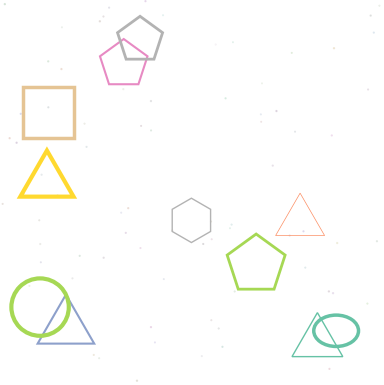[{"shape": "triangle", "thickness": 1, "radius": 0.38, "center": [0.824, 0.112]}, {"shape": "oval", "thickness": 2.5, "radius": 0.29, "center": [0.873, 0.141]}, {"shape": "triangle", "thickness": 0.5, "radius": 0.37, "center": [0.779, 0.425]}, {"shape": "triangle", "thickness": 1.5, "radius": 0.42, "center": [0.171, 0.15]}, {"shape": "pentagon", "thickness": 1.5, "radius": 0.32, "center": [0.321, 0.834]}, {"shape": "circle", "thickness": 3, "radius": 0.37, "center": [0.104, 0.202]}, {"shape": "pentagon", "thickness": 2, "radius": 0.4, "center": [0.665, 0.313]}, {"shape": "triangle", "thickness": 3, "radius": 0.4, "center": [0.122, 0.529]}, {"shape": "square", "thickness": 2.5, "radius": 0.33, "center": [0.126, 0.708]}, {"shape": "hexagon", "thickness": 1, "radius": 0.29, "center": [0.497, 0.428]}, {"shape": "pentagon", "thickness": 2, "radius": 0.31, "center": [0.364, 0.896]}]